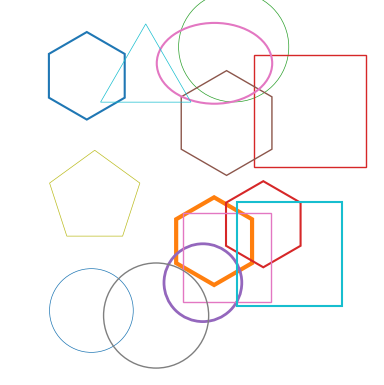[{"shape": "circle", "thickness": 0.5, "radius": 0.54, "center": [0.237, 0.193]}, {"shape": "hexagon", "thickness": 1.5, "radius": 0.57, "center": [0.225, 0.803]}, {"shape": "hexagon", "thickness": 3, "radius": 0.57, "center": [0.556, 0.374]}, {"shape": "circle", "thickness": 0.5, "radius": 0.72, "center": [0.607, 0.878]}, {"shape": "hexagon", "thickness": 1.5, "radius": 0.56, "center": [0.684, 0.418]}, {"shape": "square", "thickness": 1, "radius": 0.73, "center": [0.805, 0.711]}, {"shape": "circle", "thickness": 2, "radius": 0.51, "center": [0.527, 0.266]}, {"shape": "hexagon", "thickness": 1, "radius": 0.68, "center": [0.589, 0.68]}, {"shape": "oval", "thickness": 1.5, "radius": 0.75, "center": [0.557, 0.836]}, {"shape": "square", "thickness": 1, "radius": 0.57, "center": [0.59, 0.331]}, {"shape": "circle", "thickness": 1, "radius": 0.68, "center": [0.406, 0.18]}, {"shape": "pentagon", "thickness": 0.5, "radius": 0.62, "center": [0.246, 0.486]}, {"shape": "triangle", "thickness": 0.5, "radius": 0.68, "center": [0.379, 0.802]}, {"shape": "square", "thickness": 1.5, "radius": 0.68, "center": [0.753, 0.34]}]